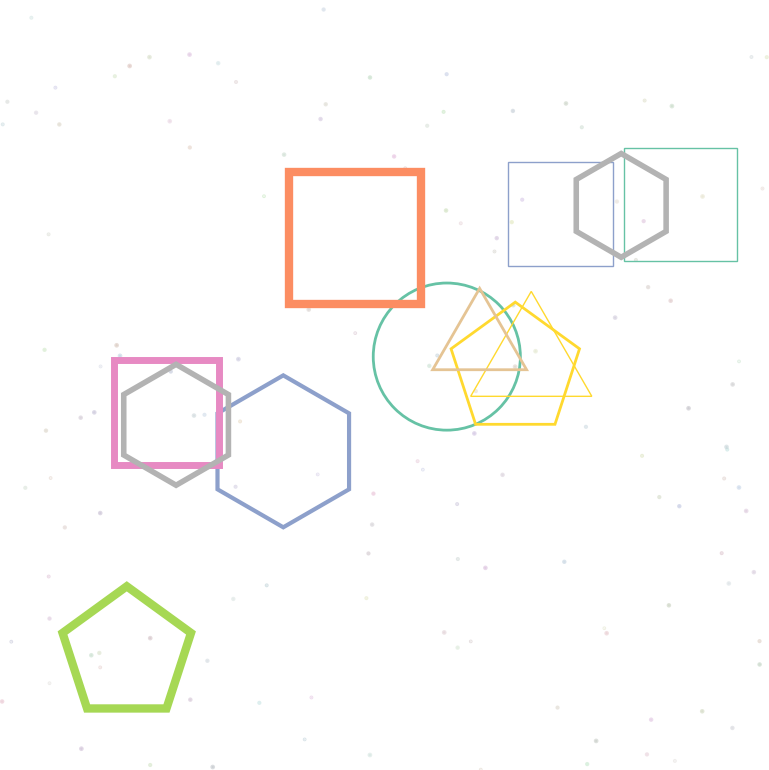[{"shape": "square", "thickness": 0.5, "radius": 0.37, "center": [0.883, 0.734]}, {"shape": "circle", "thickness": 1, "radius": 0.48, "center": [0.58, 0.537]}, {"shape": "square", "thickness": 3, "radius": 0.43, "center": [0.461, 0.691]}, {"shape": "square", "thickness": 0.5, "radius": 0.34, "center": [0.728, 0.722]}, {"shape": "hexagon", "thickness": 1.5, "radius": 0.49, "center": [0.368, 0.414]}, {"shape": "square", "thickness": 2.5, "radius": 0.34, "center": [0.216, 0.464]}, {"shape": "pentagon", "thickness": 3, "radius": 0.44, "center": [0.165, 0.151]}, {"shape": "triangle", "thickness": 0.5, "radius": 0.45, "center": [0.69, 0.531]}, {"shape": "pentagon", "thickness": 1, "radius": 0.44, "center": [0.669, 0.52]}, {"shape": "triangle", "thickness": 1, "radius": 0.35, "center": [0.623, 0.555]}, {"shape": "hexagon", "thickness": 2, "radius": 0.39, "center": [0.229, 0.448]}, {"shape": "hexagon", "thickness": 2, "radius": 0.34, "center": [0.807, 0.733]}]